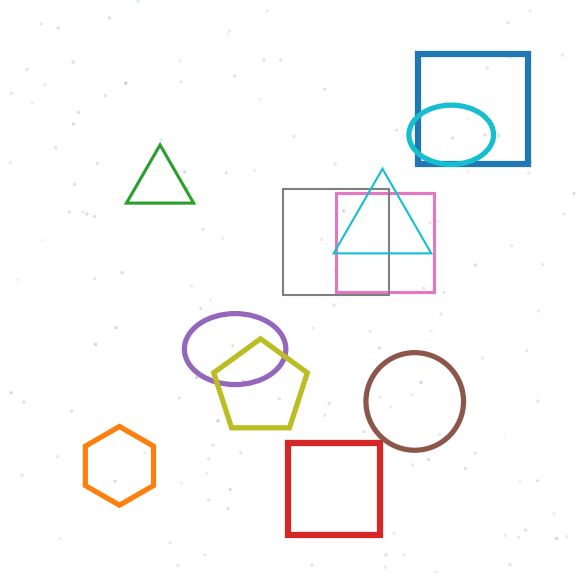[{"shape": "square", "thickness": 3, "radius": 0.48, "center": [0.818, 0.811]}, {"shape": "hexagon", "thickness": 2.5, "radius": 0.34, "center": [0.207, 0.192]}, {"shape": "triangle", "thickness": 1.5, "radius": 0.34, "center": [0.277, 0.681]}, {"shape": "square", "thickness": 3, "radius": 0.4, "center": [0.578, 0.152]}, {"shape": "oval", "thickness": 2.5, "radius": 0.44, "center": [0.407, 0.395]}, {"shape": "circle", "thickness": 2.5, "radius": 0.42, "center": [0.718, 0.304]}, {"shape": "square", "thickness": 1.5, "radius": 0.43, "center": [0.667, 0.579]}, {"shape": "square", "thickness": 1, "radius": 0.46, "center": [0.581, 0.58]}, {"shape": "pentagon", "thickness": 2.5, "radius": 0.43, "center": [0.451, 0.327]}, {"shape": "triangle", "thickness": 1, "radius": 0.49, "center": [0.662, 0.609]}, {"shape": "oval", "thickness": 2.5, "radius": 0.37, "center": [0.781, 0.766]}]